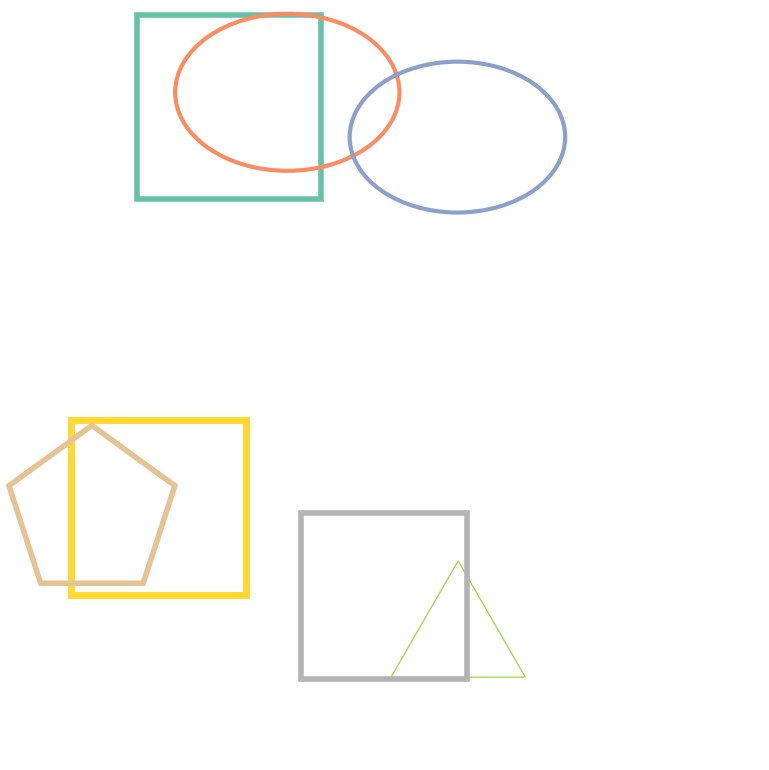[{"shape": "square", "thickness": 2, "radius": 0.6, "center": [0.298, 0.861]}, {"shape": "oval", "thickness": 1.5, "radius": 0.73, "center": [0.373, 0.88]}, {"shape": "oval", "thickness": 1.5, "radius": 0.7, "center": [0.594, 0.822]}, {"shape": "triangle", "thickness": 0.5, "radius": 0.5, "center": [0.595, 0.171]}, {"shape": "square", "thickness": 2.5, "radius": 0.57, "center": [0.206, 0.341]}, {"shape": "pentagon", "thickness": 2, "radius": 0.57, "center": [0.119, 0.334]}, {"shape": "square", "thickness": 2, "radius": 0.54, "center": [0.499, 0.226]}]